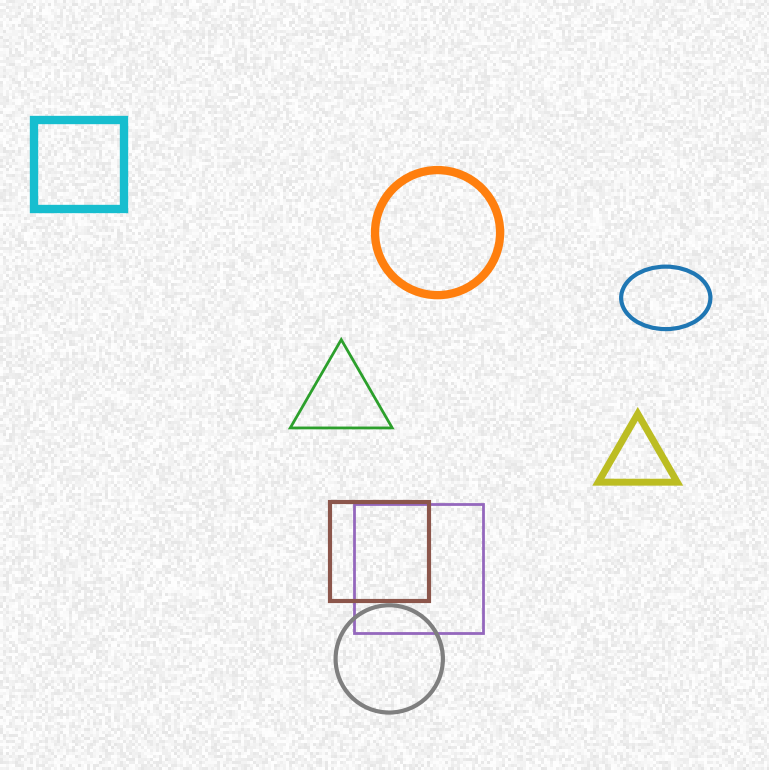[{"shape": "oval", "thickness": 1.5, "radius": 0.29, "center": [0.865, 0.613]}, {"shape": "circle", "thickness": 3, "radius": 0.41, "center": [0.568, 0.698]}, {"shape": "triangle", "thickness": 1, "radius": 0.38, "center": [0.443, 0.482]}, {"shape": "square", "thickness": 1, "radius": 0.42, "center": [0.544, 0.262]}, {"shape": "square", "thickness": 1.5, "radius": 0.32, "center": [0.493, 0.284]}, {"shape": "circle", "thickness": 1.5, "radius": 0.35, "center": [0.506, 0.144]}, {"shape": "triangle", "thickness": 2.5, "radius": 0.3, "center": [0.828, 0.403]}, {"shape": "square", "thickness": 3, "radius": 0.29, "center": [0.102, 0.786]}]